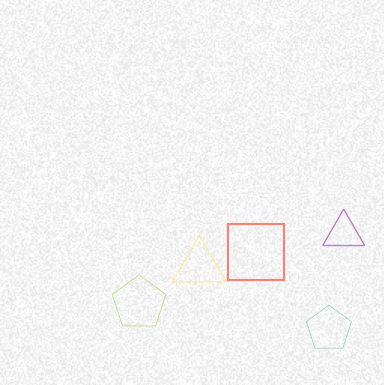[{"shape": "pentagon", "thickness": 0.5, "radius": 0.31, "center": [0.854, 0.146]}, {"shape": "square", "thickness": 1.5, "radius": 0.37, "center": [0.665, 0.346]}, {"shape": "pentagon", "thickness": 0.5, "radius": 0.37, "center": [0.361, 0.213]}, {"shape": "triangle", "thickness": 1, "radius": 0.32, "center": [0.893, 0.394]}, {"shape": "triangle", "thickness": 0.5, "radius": 0.4, "center": [0.518, 0.308]}]